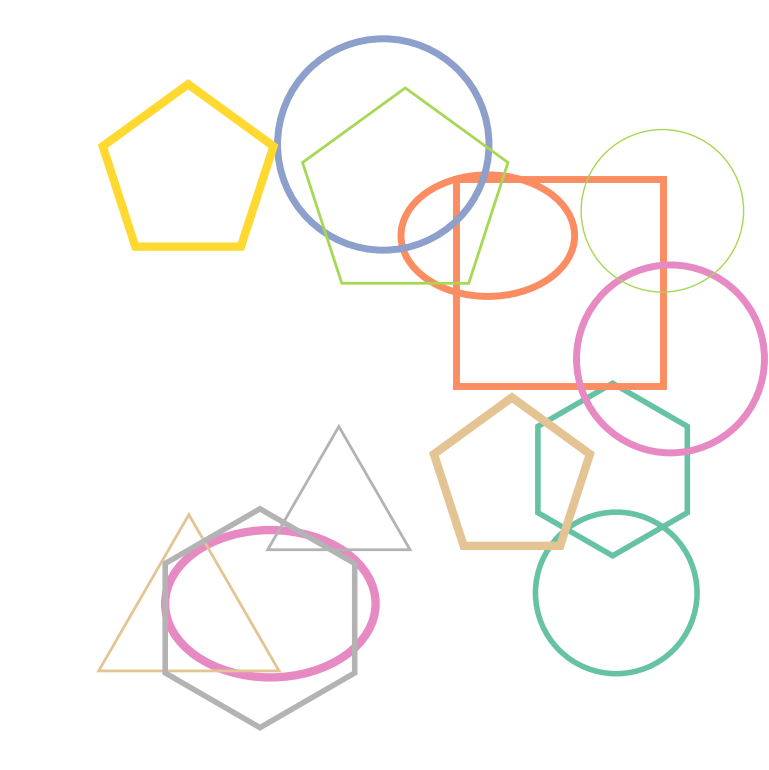[{"shape": "circle", "thickness": 2, "radius": 0.52, "center": [0.8, 0.23]}, {"shape": "hexagon", "thickness": 2, "radius": 0.56, "center": [0.796, 0.39]}, {"shape": "oval", "thickness": 2.5, "radius": 0.56, "center": [0.633, 0.694]}, {"shape": "square", "thickness": 2.5, "radius": 0.67, "center": [0.726, 0.633]}, {"shape": "circle", "thickness": 2.5, "radius": 0.69, "center": [0.498, 0.812]}, {"shape": "oval", "thickness": 3, "radius": 0.68, "center": [0.351, 0.216]}, {"shape": "circle", "thickness": 2.5, "radius": 0.61, "center": [0.871, 0.534]}, {"shape": "pentagon", "thickness": 1, "radius": 0.7, "center": [0.526, 0.746]}, {"shape": "circle", "thickness": 0.5, "radius": 0.53, "center": [0.86, 0.726]}, {"shape": "pentagon", "thickness": 3, "radius": 0.58, "center": [0.244, 0.774]}, {"shape": "triangle", "thickness": 1, "radius": 0.68, "center": [0.245, 0.196]}, {"shape": "pentagon", "thickness": 3, "radius": 0.53, "center": [0.665, 0.377]}, {"shape": "triangle", "thickness": 1, "radius": 0.53, "center": [0.44, 0.339]}, {"shape": "hexagon", "thickness": 2, "radius": 0.71, "center": [0.338, 0.197]}]